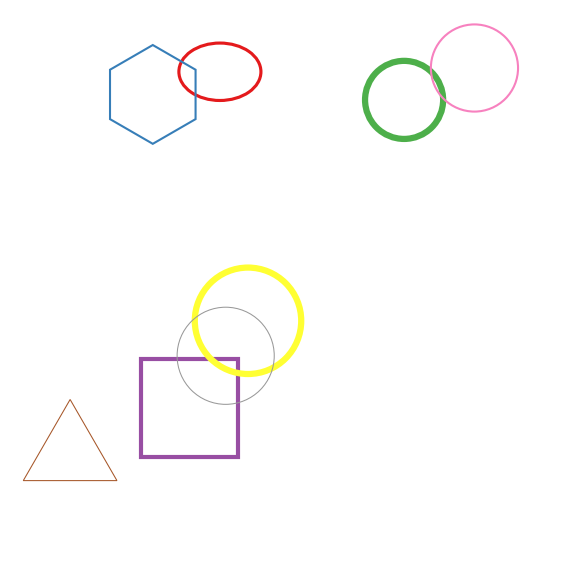[{"shape": "oval", "thickness": 1.5, "radius": 0.36, "center": [0.381, 0.875]}, {"shape": "hexagon", "thickness": 1, "radius": 0.43, "center": [0.265, 0.836]}, {"shape": "circle", "thickness": 3, "radius": 0.34, "center": [0.7, 0.826]}, {"shape": "square", "thickness": 2, "radius": 0.42, "center": [0.328, 0.293]}, {"shape": "circle", "thickness": 3, "radius": 0.46, "center": [0.429, 0.444]}, {"shape": "triangle", "thickness": 0.5, "radius": 0.47, "center": [0.121, 0.214]}, {"shape": "circle", "thickness": 1, "radius": 0.38, "center": [0.822, 0.881]}, {"shape": "circle", "thickness": 0.5, "radius": 0.42, "center": [0.391, 0.383]}]